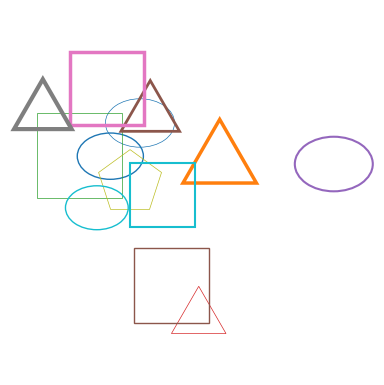[{"shape": "oval", "thickness": 1, "radius": 0.43, "center": [0.287, 0.594]}, {"shape": "oval", "thickness": 0.5, "radius": 0.45, "center": [0.364, 0.681]}, {"shape": "triangle", "thickness": 2.5, "radius": 0.55, "center": [0.571, 0.58]}, {"shape": "square", "thickness": 0.5, "radius": 0.55, "center": [0.206, 0.596]}, {"shape": "triangle", "thickness": 0.5, "radius": 0.41, "center": [0.516, 0.175]}, {"shape": "oval", "thickness": 1.5, "radius": 0.51, "center": [0.867, 0.574]}, {"shape": "triangle", "thickness": 2, "radius": 0.44, "center": [0.39, 0.703]}, {"shape": "square", "thickness": 1, "radius": 0.49, "center": [0.446, 0.26]}, {"shape": "square", "thickness": 2.5, "radius": 0.48, "center": [0.278, 0.771]}, {"shape": "triangle", "thickness": 3, "radius": 0.43, "center": [0.111, 0.708]}, {"shape": "pentagon", "thickness": 0.5, "radius": 0.43, "center": [0.338, 0.525]}, {"shape": "square", "thickness": 1.5, "radius": 0.42, "center": [0.421, 0.494]}, {"shape": "oval", "thickness": 1, "radius": 0.41, "center": [0.252, 0.46]}]